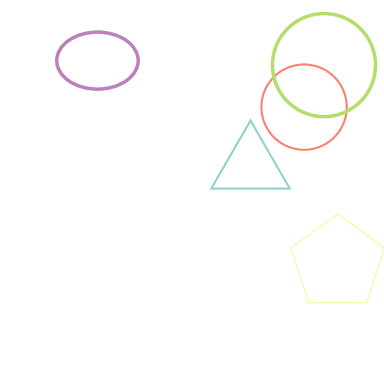[{"shape": "triangle", "thickness": 1.5, "radius": 0.59, "center": [0.651, 0.569]}, {"shape": "circle", "thickness": 1.5, "radius": 0.55, "center": [0.79, 0.722]}, {"shape": "circle", "thickness": 2.5, "radius": 0.67, "center": [0.842, 0.831]}, {"shape": "oval", "thickness": 2.5, "radius": 0.53, "center": [0.253, 0.843]}, {"shape": "pentagon", "thickness": 0.5, "radius": 0.64, "center": [0.877, 0.317]}]